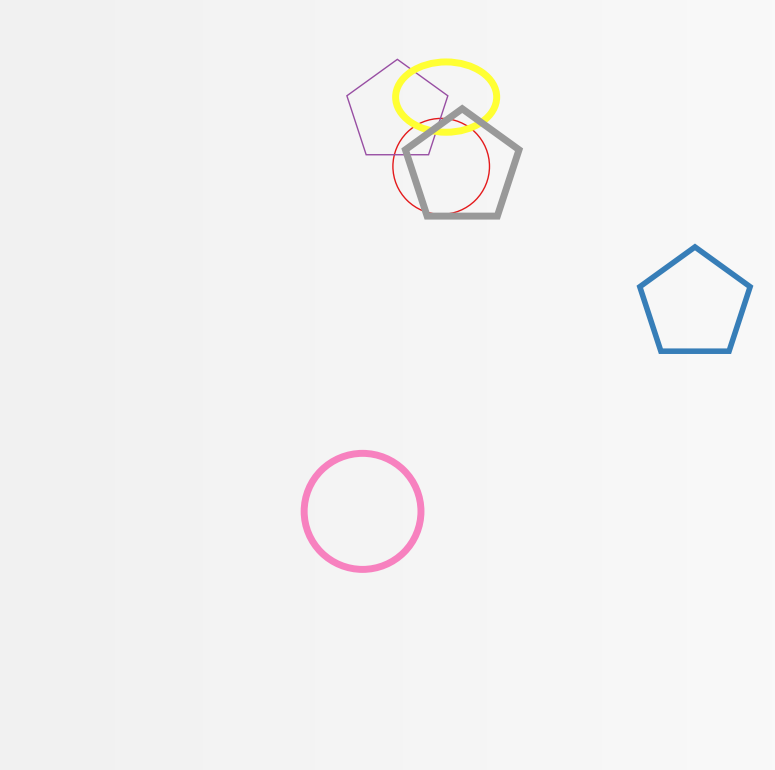[{"shape": "circle", "thickness": 0.5, "radius": 0.31, "center": [0.569, 0.784]}, {"shape": "pentagon", "thickness": 2, "radius": 0.37, "center": [0.897, 0.604]}, {"shape": "pentagon", "thickness": 0.5, "radius": 0.34, "center": [0.513, 0.854]}, {"shape": "oval", "thickness": 2.5, "radius": 0.33, "center": [0.576, 0.874]}, {"shape": "circle", "thickness": 2.5, "radius": 0.38, "center": [0.468, 0.336]}, {"shape": "pentagon", "thickness": 2.5, "radius": 0.39, "center": [0.596, 0.782]}]